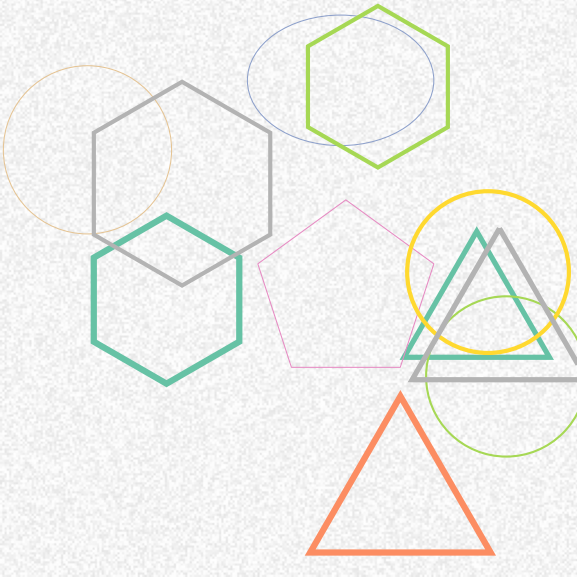[{"shape": "hexagon", "thickness": 3, "radius": 0.73, "center": [0.288, 0.48]}, {"shape": "triangle", "thickness": 2.5, "radius": 0.73, "center": [0.826, 0.453]}, {"shape": "triangle", "thickness": 3, "radius": 0.9, "center": [0.693, 0.133]}, {"shape": "oval", "thickness": 0.5, "radius": 0.81, "center": [0.59, 0.86]}, {"shape": "pentagon", "thickness": 0.5, "radius": 0.8, "center": [0.599, 0.493]}, {"shape": "hexagon", "thickness": 2, "radius": 0.7, "center": [0.654, 0.849]}, {"shape": "circle", "thickness": 1, "radius": 0.69, "center": [0.877, 0.347]}, {"shape": "circle", "thickness": 2, "radius": 0.7, "center": [0.845, 0.528]}, {"shape": "circle", "thickness": 0.5, "radius": 0.73, "center": [0.151, 0.74]}, {"shape": "hexagon", "thickness": 2, "radius": 0.88, "center": [0.315, 0.681]}, {"shape": "triangle", "thickness": 2.5, "radius": 0.87, "center": [0.865, 0.429]}]